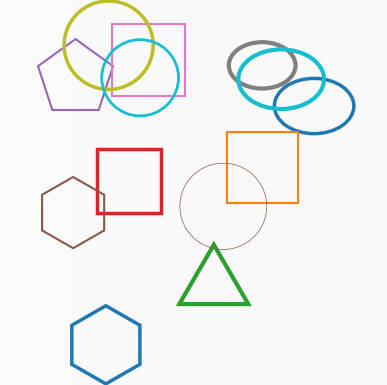[{"shape": "hexagon", "thickness": 2.5, "radius": 0.51, "center": [0.273, 0.104]}, {"shape": "oval", "thickness": 2.5, "radius": 0.51, "center": [0.811, 0.725]}, {"shape": "square", "thickness": 1.5, "radius": 0.46, "center": [0.678, 0.565]}, {"shape": "triangle", "thickness": 3, "radius": 0.51, "center": [0.552, 0.262]}, {"shape": "square", "thickness": 2.5, "radius": 0.41, "center": [0.333, 0.53]}, {"shape": "pentagon", "thickness": 1.5, "radius": 0.51, "center": [0.195, 0.797]}, {"shape": "hexagon", "thickness": 1.5, "radius": 0.46, "center": [0.189, 0.448]}, {"shape": "circle", "thickness": 0.5, "radius": 0.56, "center": [0.576, 0.464]}, {"shape": "square", "thickness": 1.5, "radius": 0.47, "center": [0.384, 0.844]}, {"shape": "oval", "thickness": 3, "radius": 0.43, "center": [0.677, 0.83]}, {"shape": "circle", "thickness": 2.5, "radius": 0.57, "center": [0.28, 0.883]}, {"shape": "oval", "thickness": 3, "radius": 0.55, "center": [0.726, 0.794]}, {"shape": "circle", "thickness": 2, "radius": 0.5, "center": [0.362, 0.798]}]